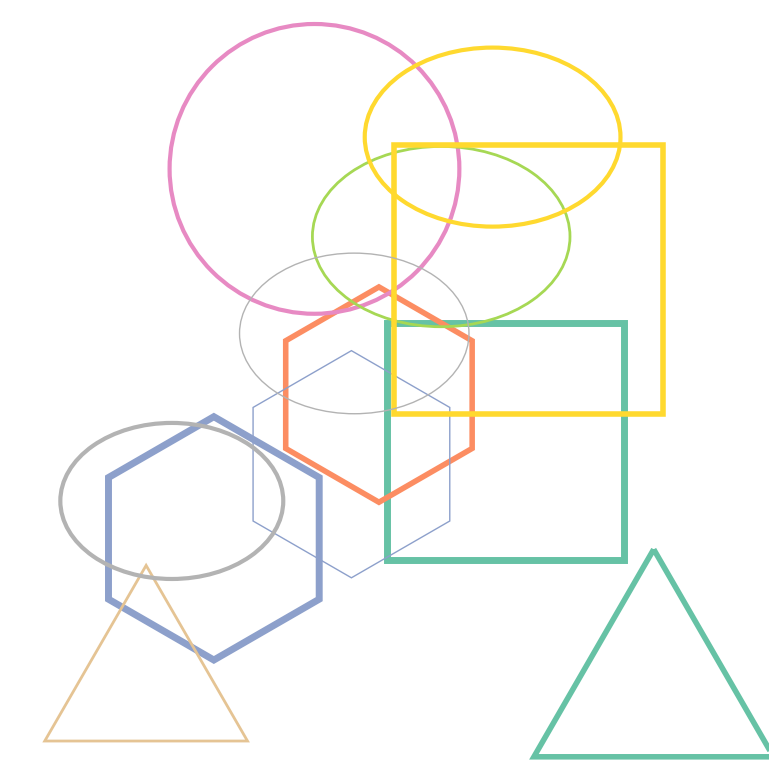[{"shape": "square", "thickness": 2.5, "radius": 0.77, "center": [0.656, 0.427]}, {"shape": "triangle", "thickness": 2, "radius": 0.9, "center": [0.849, 0.107]}, {"shape": "hexagon", "thickness": 2, "radius": 0.7, "center": [0.492, 0.488]}, {"shape": "hexagon", "thickness": 0.5, "radius": 0.74, "center": [0.456, 0.397]}, {"shape": "hexagon", "thickness": 2.5, "radius": 0.79, "center": [0.278, 0.301]}, {"shape": "circle", "thickness": 1.5, "radius": 0.94, "center": [0.408, 0.781]}, {"shape": "oval", "thickness": 1, "radius": 0.84, "center": [0.573, 0.693]}, {"shape": "square", "thickness": 2, "radius": 0.87, "center": [0.686, 0.637]}, {"shape": "oval", "thickness": 1.5, "radius": 0.83, "center": [0.64, 0.822]}, {"shape": "triangle", "thickness": 1, "radius": 0.76, "center": [0.19, 0.114]}, {"shape": "oval", "thickness": 1.5, "radius": 0.72, "center": [0.223, 0.349]}, {"shape": "oval", "thickness": 0.5, "radius": 0.74, "center": [0.46, 0.567]}]